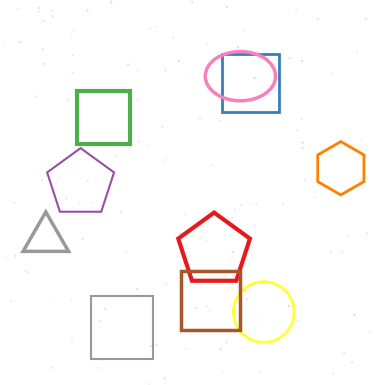[{"shape": "pentagon", "thickness": 3, "radius": 0.49, "center": [0.556, 0.35]}, {"shape": "square", "thickness": 2, "radius": 0.37, "center": [0.651, 0.785]}, {"shape": "square", "thickness": 3, "radius": 0.34, "center": [0.268, 0.695]}, {"shape": "pentagon", "thickness": 1.5, "radius": 0.46, "center": [0.209, 0.524]}, {"shape": "hexagon", "thickness": 2, "radius": 0.35, "center": [0.885, 0.563]}, {"shape": "circle", "thickness": 2, "radius": 0.39, "center": [0.685, 0.19]}, {"shape": "square", "thickness": 2.5, "radius": 0.38, "center": [0.547, 0.22]}, {"shape": "oval", "thickness": 2.5, "radius": 0.46, "center": [0.624, 0.802]}, {"shape": "square", "thickness": 1.5, "radius": 0.4, "center": [0.317, 0.15]}, {"shape": "triangle", "thickness": 2.5, "radius": 0.34, "center": [0.119, 0.381]}]